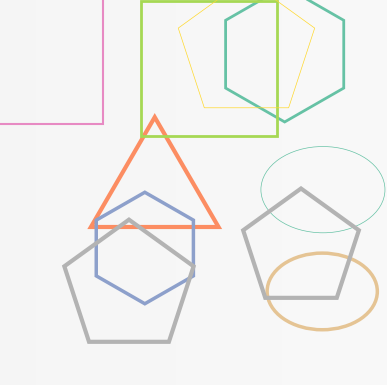[{"shape": "hexagon", "thickness": 2, "radius": 0.88, "center": [0.735, 0.859]}, {"shape": "oval", "thickness": 0.5, "radius": 0.8, "center": [0.833, 0.507]}, {"shape": "triangle", "thickness": 3, "radius": 0.95, "center": [0.399, 0.505]}, {"shape": "hexagon", "thickness": 2.5, "radius": 0.72, "center": [0.374, 0.356]}, {"shape": "square", "thickness": 1.5, "radius": 0.83, "center": [0.1, 0.845]}, {"shape": "square", "thickness": 2, "radius": 0.88, "center": [0.539, 0.823]}, {"shape": "pentagon", "thickness": 0.5, "radius": 0.93, "center": [0.636, 0.87]}, {"shape": "oval", "thickness": 2.5, "radius": 0.71, "center": [0.832, 0.243]}, {"shape": "pentagon", "thickness": 3, "radius": 0.88, "center": [0.333, 0.254]}, {"shape": "pentagon", "thickness": 3, "radius": 0.78, "center": [0.777, 0.353]}]